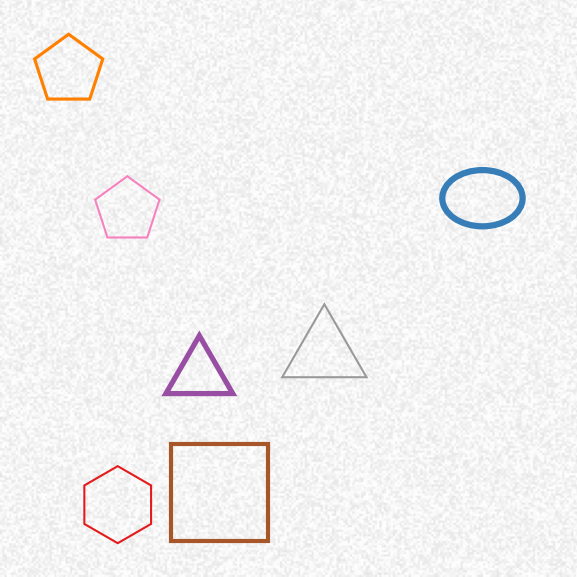[{"shape": "hexagon", "thickness": 1, "radius": 0.33, "center": [0.204, 0.125]}, {"shape": "oval", "thickness": 3, "radius": 0.35, "center": [0.835, 0.656]}, {"shape": "triangle", "thickness": 2.5, "radius": 0.33, "center": [0.345, 0.351]}, {"shape": "pentagon", "thickness": 1.5, "radius": 0.31, "center": [0.119, 0.878]}, {"shape": "square", "thickness": 2, "radius": 0.42, "center": [0.38, 0.146]}, {"shape": "pentagon", "thickness": 1, "radius": 0.29, "center": [0.22, 0.635]}, {"shape": "triangle", "thickness": 1, "radius": 0.42, "center": [0.562, 0.388]}]